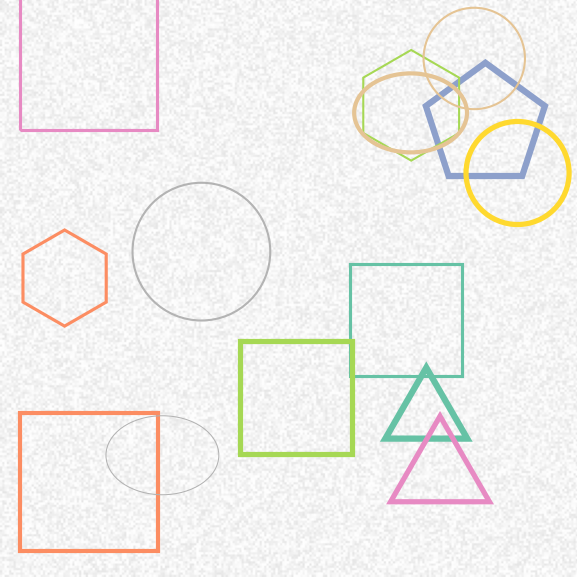[{"shape": "square", "thickness": 1.5, "radius": 0.48, "center": [0.702, 0.445]}, {"shape": "triangle", "thickness": 3, "radius": 0.41, "center": [0.738, 0.281]}, {"shape": "square", "thickness": 2, "radius": 0.6, "center": [0.155, 0.165]}, {"shape": "hexagon", "thickness": 1.5, "radius": 0.42, "center": [0.112, 0.518]}, {"shape": "pentagon", "thickness": 3, "radius": 0.54, "center": [0.841, 0.782]}, {"shape": "triangle", "thickness": 2.5, "radius": 0.49, "center": [0.762, 0.18]}, {"shape": "square", "thickness": 1.5, "radius": 0.59, "center": [0.153, 0.892]}, {"shape": "square", "thickness": 2.5, "radius": 0.49, "center": [0.513, 0.311]}, {"shape": "hexagon", "thickness": 1, "radius": 0.48, "center": [0.712, 0.817]}, {"shape": "circle", "thickness": 2.5, "radius": 0.45, "center": [0.896, 0.7]}, {"shape": "circle", "thickness": 1, "radius": 0.44, "center": [0.821, 0.898]}, {"shape": "oval", "thickness": 2, "radius": 0.49, "center": [0.711, 0.804]}, {"shape": "circle", "thickness": 1, "radius": 0.6, "center": [0.349, 0.563]}, {"shape": "oval", "thickness": 0.5, "radius": 0.49, "center": [0.281, 0.211]}]